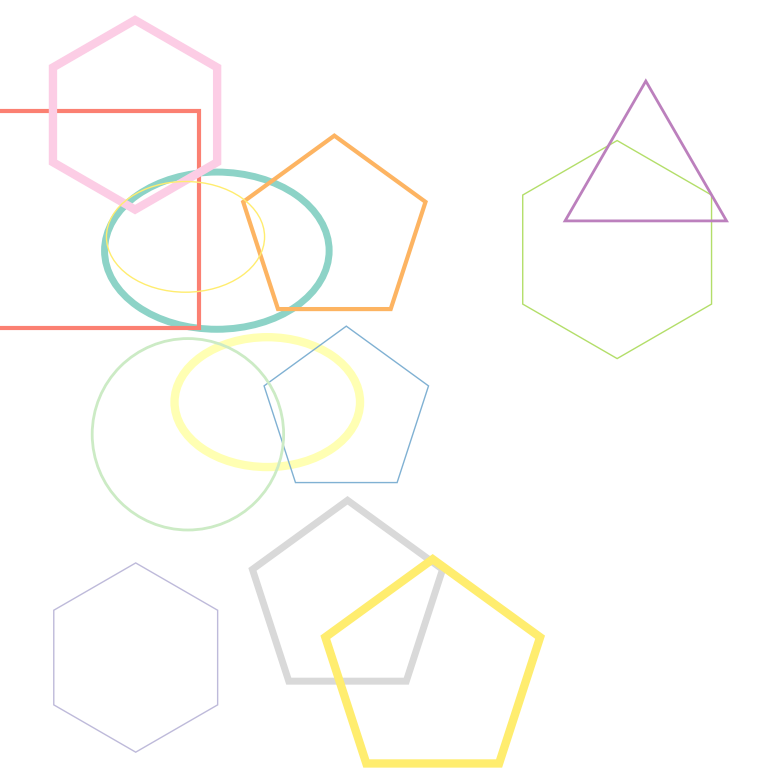[{"shape": "oval", "thickness": 2.5, "radius": 0.73, "center": [0.282, 0.674]}, {"shape": "oval", "thickness": 3, "radius": 0.6, "center": [0.347, 0.478]}, {"shape": "hexagon", "thickness": 0.5, "radius": 0.61, "center": [0.176, 0.146]}, {"shape": "square", "thickness": 1.5, "radius": 0.71, "center": [0.117, 0.715]}, {"shape": "pentagon", "thickness": 0.5, "radius": 0.56, "center": [0.45, 0.464]}, {"shape": "pentagon", "thickness": 1.5, "radius": 0.62, "center": [0.434, 0.699]}, {"shape": "hexagon", "thickness": 0.5, "radius": 0.71, "center": [0.801, 0.676]}, {"shape": "hexagon", "thickness": 3, "radius": 0.62, "center": [0.175, 0.851]}, {"shape": "pentagon", "thickness": 2.5, "radius": 0.65, "center": [0.451, 0.22]}, {"shape": "triangle", "thickness": 1, "radius": 0.61, "center": [0.839, 0.774]}, {"shape": "circle", "thickness": 1, "radius": 0.62, "center": [0.244, 0.436]}, {"shape": "pentagon", "thickness": 3, "radius": 0.73, "center": [0.562, 0.127]}, {"shape": "oval", "thickness": 0.5, "radius": 0.51, "center": [0.241, 0.692]}]